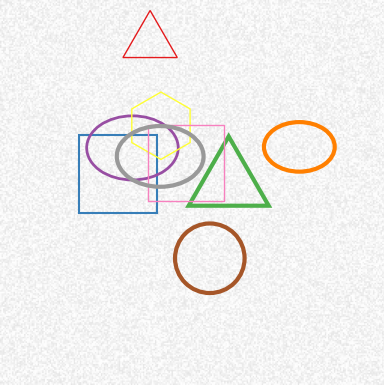[{"shape": "triangle", "thickness": 1, "radius": 0.41, "center": [0.39, 0.891]}, {"shape": "square", "thickness": 1.5, "radius": 0.51, "center": [0.307, 0.547]}, {"shape": "triangle", "thickness": 3, "radius": 0.6, "center": [0.594, 0.526]}, {"shape": "oval", "thickness": 2, "radius": 0.59, "center": [0.344, 0.616]}, {"shape": "oval", "thickness": 3, "radius": 0.46, "center": [0.777, 0.619]}, {"shape": "hexagon", "thickness": 1, "radius": 0.44, "center": [0.418, 0.673]}, {"shape": "circle", "thickness": 3, "radius": 0.45, "center": [0.545, 0.329]}, {"shape": "square", "thickness": 1, "radius": 0.49, "center": [0.484, 0.577]}, {"shape": "oval", "thickness": 3, "radius": 0.56, "center": [0.416, 0.594]}]